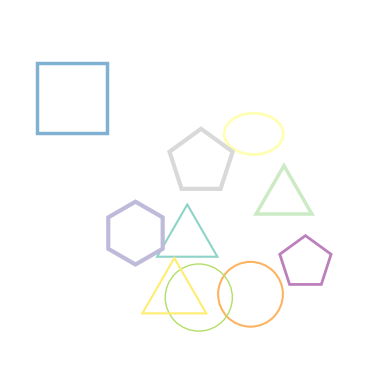[{"shape": "triangle", "thickness": 1.5, "radius": 0.45, "center": [0.486, 0.378]}, {"shape": "oval", "thickness": 2, "radius": 0.38, "center": [0.659, 0.652]}, {"shape": "hexagon", "thickness": 3, "radius": 0.41, "center": [0.352, 0.395]}, {"shape": "square", "thickness": 2.5, "radius": 0.45, "center": [0.187, 0.747]}, {"shape": "circle", "thickness": 1.5, "radius": 0.42, "center": [0.651, 0.236]}, {"shape": "circle", "thickness": 1, "radius": 0.44, "center": [0.516, 0.227]}, {"shape": "pentagon", "thickness": 3, "radius": 0.43, "center": [0.522, 0.579]}, {"shape": "pentagon", "thickness": 2, "radius": 0.35, "center": [0.793, 0.318]}, {"shape": "triangle", "thickness": 2.5, "radius": 0.42, "center": [0.738, 0.486]}, {"shape": "triangle", "thickness": 1.5, "radius": 0.48, "center": [0.453, 0.234]}]